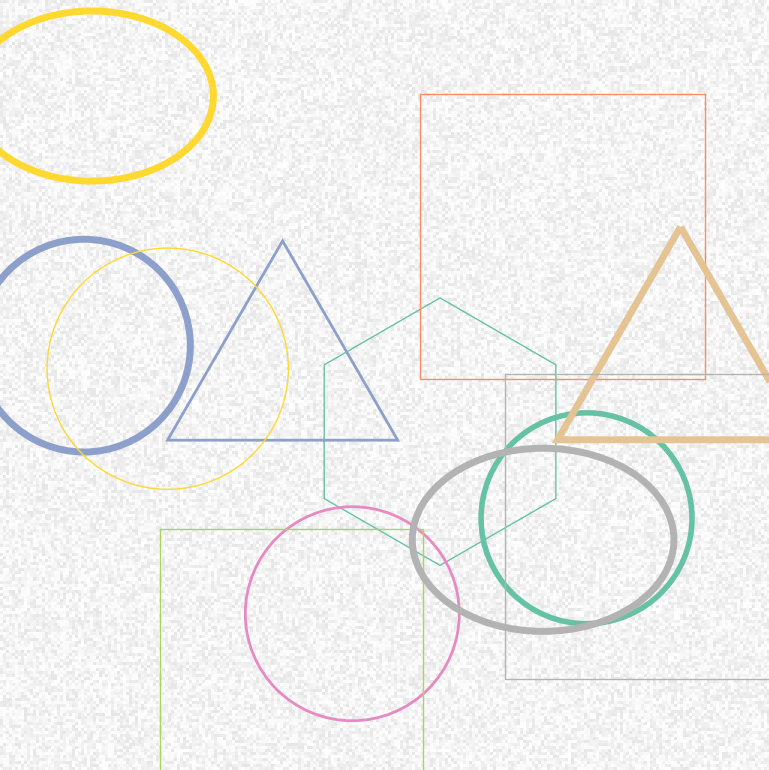[{"shape": "hexagon", "thickness": 0.5, "radius": 0.87, "center": [0.571, 0.439]}, {"shape": "circle", "thickness": 2, "radius": 0.68, "center": [0.762, 0.327]}, {"shape": "square", "thickness": 0.5, "radius": 0.93, "center": [0.73, 0.693]}, {"shape": "circle", "thickness": 2.5, "radius": 0.69, "center": [0.109, 0.551]}, {"shape": "triangle", "thickness": 1, "radius": 0.86, "center": [0.367, 0.515]}, {"shape": "circle", "thickness": 1, "radius": 0.69, "center": [0.458, 0.203]}, {"shape": "square", "thickness": 0.5, "radius": 0.85, "center": [0.378, 0.143]}, {"shape": "oval", "thickness": 2.5, "radius": 0.79, "center": [0.119, 0.875]}, {"shape": "circle", "thickness": 0.5, "radius": 0.78, "center": [0.218, 0.521]}, {"shape": "triangle", "thickness": 2.5, "radius": 0.92, "center": [0.884, 0.521]}, {"shape": "oval", "thickness": 2.5, "radius": 0.85, "center": [0.705, 0.299]}, {"shape": "square", "thickness": 0.5, "radius": 0.99, "center": [0.854, 0.316]}]